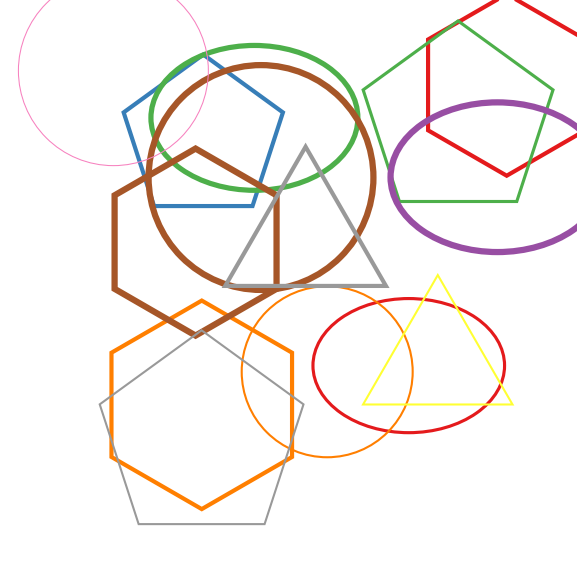[{"shape": "oval", "thickness": 1.5, "radius": 0.83, "center": [0.708, 0.366]}, {"shape": "hexagon", "thickness": 2, "radius": 0.79, "center": [0.877, 0.852]}, {"shape": "pentagon", "thickness": 2, "radius": 0.73, "center": [0.352, 0.76]}, {"shape": "oval", "thickness": 2.5, "radius": 0.9, "center": [0.441, 0.795]}, {"shape": "pentagon", "thickness": 1.5, "radius": 0.86, "center": [0.793, 0.79]}, {"shape": "oval", "thickness": 3, "radius": 0.93, "center": [0.861, 0.692]}, {"shape": "hexagon", "thickness": 2, "radius": 0.9, "center": [0.349, 0.298]}, {"shape": "circle", "thickness": 1, "radius": 0.74, "center": [0.567, 0.355]}, {"shape": "triangle", "thickness": 1, "radius": 0.75, "center": [0.758, 0.373]}, {"shape": "hexagon", "thickness": 3, "radius": 0.81, "center": [0.339, 0.58]}, {"shape": "circle", "thickness": 3, "radius": 0.97, "center": [0.452, 0.692]}, {"shape": "circle", "thickness": 0.5, "radius": 0.82, "center": [0.196, 0.877]}, {"shape": "triangle", "thickness": 2, "radius": 0.8, "center": [0.529, 0.584]}, {"shape": "pentagon", "thickness": 1, "radius": 0.93, "center": [0.349, 0.242]}]